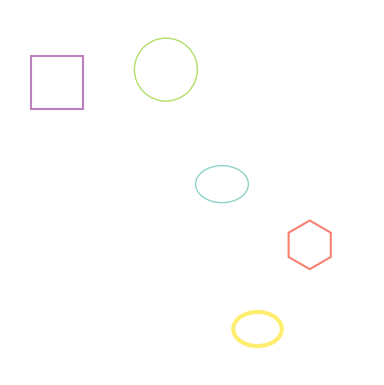[{"shape": "oval", "thickness": 1, "radius": 0.34, "center": [0.577, 0.522]}, {"shape": "hexagon", "thickness": 1.5, "radius": 0.32, "center": [0.804, 0.364]}, {"shape": "circle", "thickness": 1, "radius": 0.41, "center": [0.431, 0.819]}, {"shape": "square", "thickness": 1.5, "radius": 0.34, "center": [0.148, 0.786]}, {"shape": "oval", "thickness": 3, "radius": 0.32, "center": [0.669, 0.145]}]